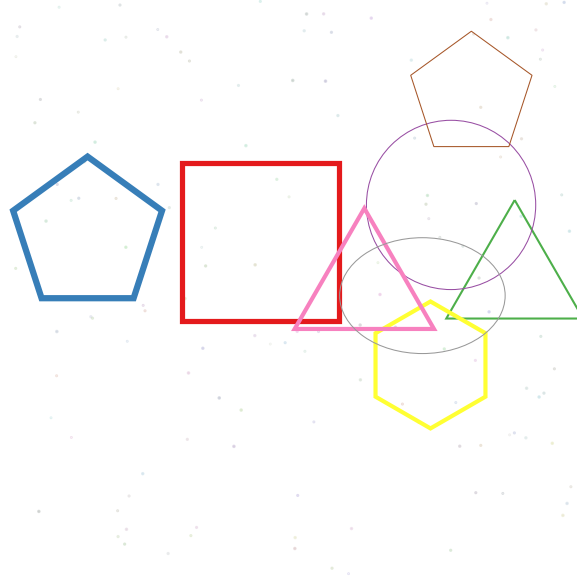[{"shape": "square", "thickness": 2.5, "radius": 0.68, "center": [0.451, 0.58]}, {"shape": "pentagon", "thickness": 3, "radius": 0.68, "center": [0.152, 0.592]}, {"shape": "triangle", "thickness": 1, "radius": 0.68, "center": [0.891, 0.516]}, {"shape": "circle", "thickness": 0.5, "radius": 0.73, "center": [0.781, 0.644]}, {"shape": "hexagon", "thickness": 2, "radius": 0.55, "center": [0.745, 0.367]}, {"shape": "pentagon", "thickness": 0.5, "radius": 0.55, "center": [0.816, 0.835]}, {"shape": "triangle", "thickness": 2, "radius": 0.7, "center": [0.631, 0.499]}, {"shape": "oval", "thickness": 0.5, "radius": 0.72, "center": [0.731, 0.487]}]